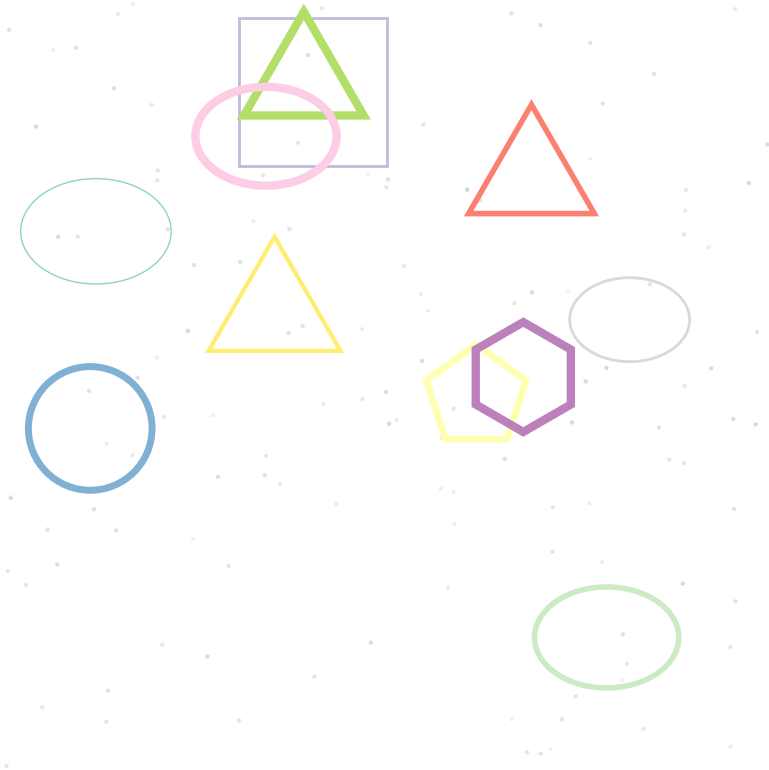[{"shape": "oval", "thickness": 0.5, "radius": 0.49, "center": [0.125, 0.7]}, {"shape": "pentagon", "thickness": 2.5, "radius": 0.34, "center": [0.618, 0.485]}, {"shape": "square", "thickness": 1, "radius": 0.48, "center": [0.407, 0.88]}, {"shape": "triangle", "thickness": 2, "radius": 0.47, "center": [0.69, 0.77]}, {"shape": "circle", "thickness": 2.5, "radius": 0.4, "center": [0.117, 0.444]}, {"shape": "triangle", "thickness": 3, "radius": 0.45, "center": [0.395, 0.895]}, {"shape": "oval", "thickness": 3, "radius": 0.46, "center": [0.345, 0.823]}, {"shape": "oval", "thickness": 1, "radius": 0.39, "center": [0.818, 0.585]}, {"shape": "hexagon", "thickness": 3, "radius": 0.36, "center": [0.68, 0.51]}, {"shape": "oval", "thickness": 2, "radius": 0.47, "center": [0.788, 0.172]}, {"shape": "triangle", "thickness": 1.5, "radius": 0.49, "center": [0.357, 0.594]}]